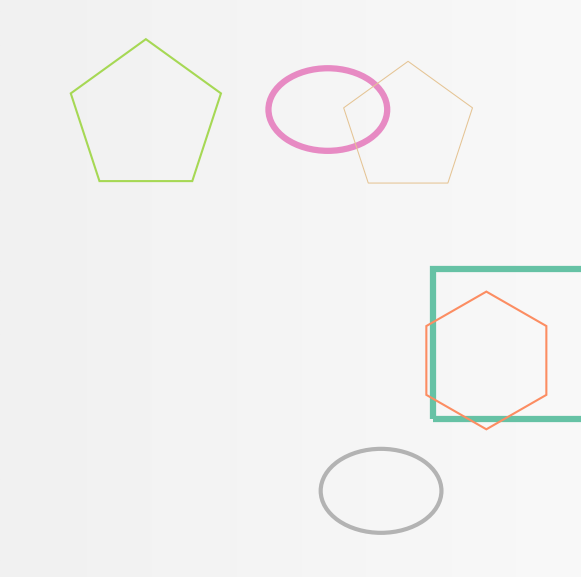[{"shape": "square", "thickness": 3, "radius": 0.65, "center": [0.876, 0.404]}, {"shape": "hexagon", "thickness": 1, "radius": 0.6, "center": [0.837, 0.375]}, {"shape": "oval", "thickness": 3, "radius": 0.51, "center": [0.564, 0.809]}, {"shape": "pentagon", "thickness": 1, "radius": 0.68, "center": [0.251, 0.795]}, {"shape": "pentagon", "thickness": 0.5, "radius": 0.58, "center": [0.702, 0.776]}, {"shape": "oval", "thickness": 2, "radius": 0.52, "center": [0.656, 0.149]}]